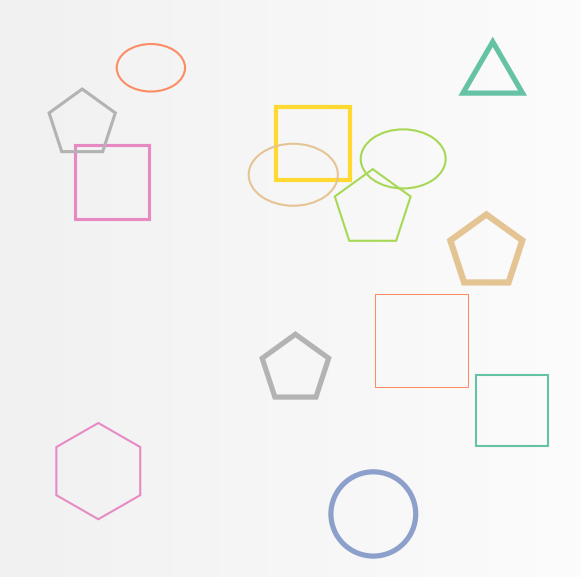[{"shape": "triangle", "thickness": 2.5, "radius": 0.3, "center": [0.848, 0.868]}, {"shape": "square", "thickness": 1, "radius": 0.31, "center": [0.88, 0.288]}, {"shape": "oval", "thickness": 1, "radius": 0.29, "center": [0.26, 0.882]}, {"shape": "square", "thickness": 0.5, "radius": 0.4, "center": [0.725, 0.41]}, {"shape": "circle", "thickness": 2.5, "radius": 0.36, "center": [0.642, 0.109]}, {"shape": "hexagon", "thickness": 1, "radius": 0.42, "center": [0.169, 0.183]}, {"shape": "square", "thickness": 1.5, "radius": 0.32, "center": [0.193, 0.684]}, {"shape": "oval", "thickness": 1, "radius": 0.37, "center": [0.694, 0.724]}, {"shape": "pentagon", "thickness": 1, "radius": 0.34, "center": [0.641, 0.638]}, {"shape": "square", "thickness": 2, "radius": 0.32, "center": [0.539, 0.751]}, {"shape": "oval", "thickness": 1, "radius": 0.38, "center": [0.505, 0.697]}, {"shape": "pentagon", "thickness": 3, "radius": 0.33, "center": [0.837, 0.563]}, {"shape": "pentagon", "thickness": 2.5, "radius": 0.3, "center": [0.508, 0.36]}, {"shape": "pentagon", "thickness": 1.5, "radius": 0.3, "center": [0.141, 0.785]}]